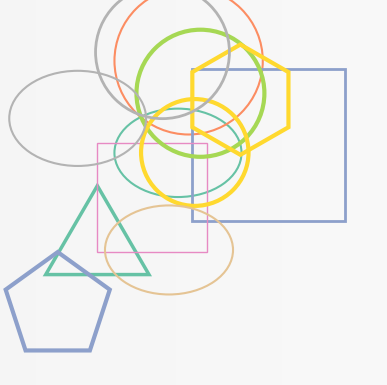[{"shape": "oval", "thickness": 1.5, "radius": 0.82, "center": [0.459, 0.603]}, {"shape": "triangle", "thickness": 2.5, "radius": 0.77, "center": [0.251, 0.364]}, {"shape": "circle", "thickness": 1.5, "radius": 0.96, "center": [0.487, 0.842]}, {"shape": "square", "thickness": 2, "radius": 0.99, "center": [0.692, 0.623]}, {"shape": "pentagon", "thickness": 3, "radius": 0.71, "center": [0.149, 0.204]}, {"shape": "square", "thickness": 1, "radius": 0.71, "center": [0.392, 0.488]}, {"shape": "circle", "thickness": 3, "radius": 0.83, "center": [0.517, 0.758]}, {"shape": "hexagon", "thickness": 3, "radius": 0.72, "center": [0.62, 0.741]}, {"shape": "circle", "thickness": 3, "radius": 0.69, "center": [0.503, 0.604]}, {"shape": "oval", "thickness": 1.5, "radius": 0.83, "center": [0.436, 0.351]}, {"shape": "oval", "thickness": 1.5, "radius": 0.88, "center": [0.2, 0.693]}, {"shape": "circle", "thickness": 2, "radius": 0.86, "center": [0.419, 0.865]}]